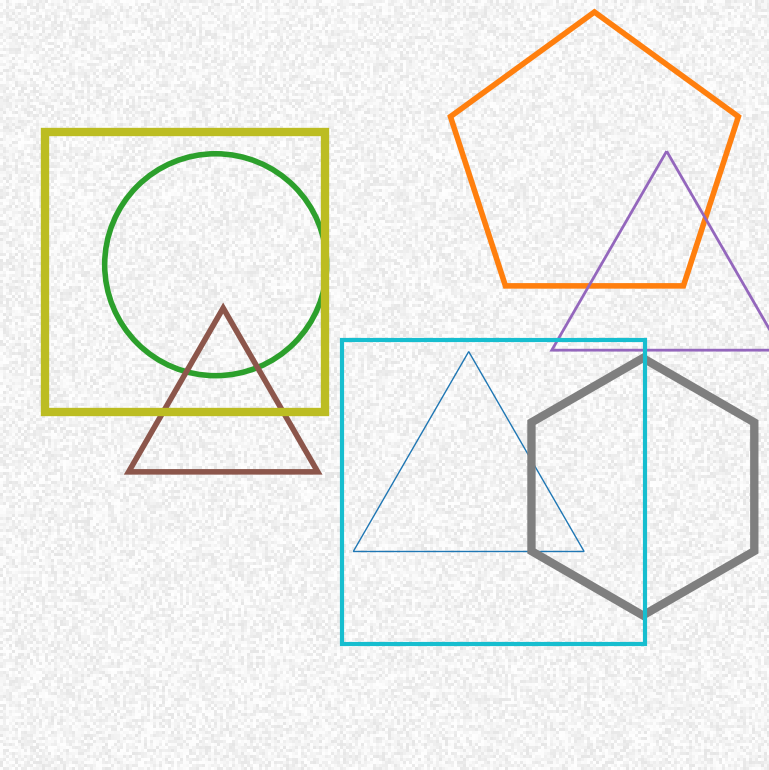[{"shape": "triangle", "thickness": 0.5, "radius": 0.87, "center": [0.609, 0.37]}, {"shape": "pentagon", "thickness": 2, "radius": 0.98, "center": [0.772, 0.788]}, {"shape": "circle", "thickness": 2, "radius": 0.72, "center": [0.28, 0.656]}, {"shape": "triangle", "thickness": 1, "radius": 0.86, "center": [0.866, 0.631]}, {"shape": "triangle", "thickness": 2, "radius": 0.71, "center": [0.29, 0.458]}, {"shape": "hexagon", "thickness": 3, "radius": 0.84, "center": [0.835, 0.368]}, {"shape": "square", "thickness": 3, "radius": 0.91, "center": [0.24, 0.647]}, {"shape": "square", "thickness": 1.5, "radius": 0.98, "center": [0.641, 0.361]}]